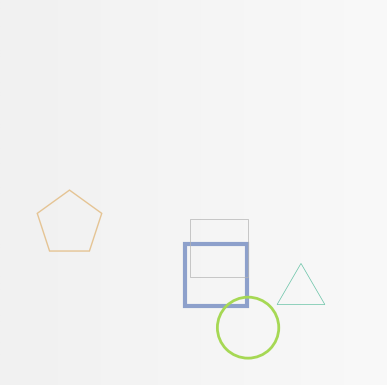[{"shape": "triangle", "thickness": 0.5, "radius": 0.36, "center": [0.777, 0.245]}, {"shape": "square", "thickness": 3, "radius": 0.4, "center": [0.556, 0.285]}, {"shape": "circle", "thickness": 2, "radius": 0.4, "center": [0.64, 0.149]}, {"shape": "pentagon", "thickness": 1, "radius": 0.44, "center": [0.179, 0.419]}, {"shape": "square", "thickness": 0.5, "radius": 0.38, "center": [0.565, 0.356]}]